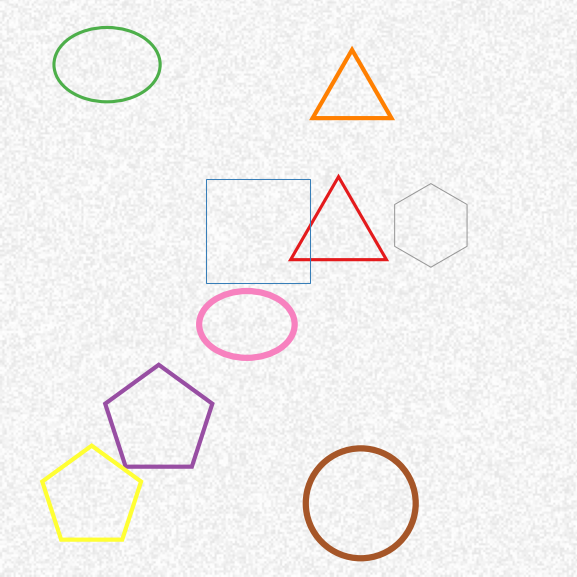[{"shape": "triangle", "thickness": 1.5, "radius": 0.48, "center": [0.586, 0.597]}, {"shape": "square", "thickness": 0.5, "radius": 0.45, "center": [0.447, 0.599]}, {"shape": "oval", "thickness": 1.5, "radius": 0.46, "center": [0.185, 0.887]}, {"shape": "pentagon", "thickness": 2, "radius": 0.49, "center": [0.275, 0.27]}, {"shape": "triangle", "thickness": 2, "radius": 0.39, "center": [0.61, 0.834]}, {"shape": "pentagon", "thickness": 2, "radius": 0.45, "center": [0.159, 0.137]}, {"shape": "circle", "thickness": 3, "radius": 0.48, "center": [0.625, 0.128]}, {"shape": "oval", "thickness": 3, "radius": 0.41, "center": [0.428, 0.437]}, {"shape": "hexagon", "thickness": 0.5, "radius": 0.36, "center": [0.746, 0.609]}]